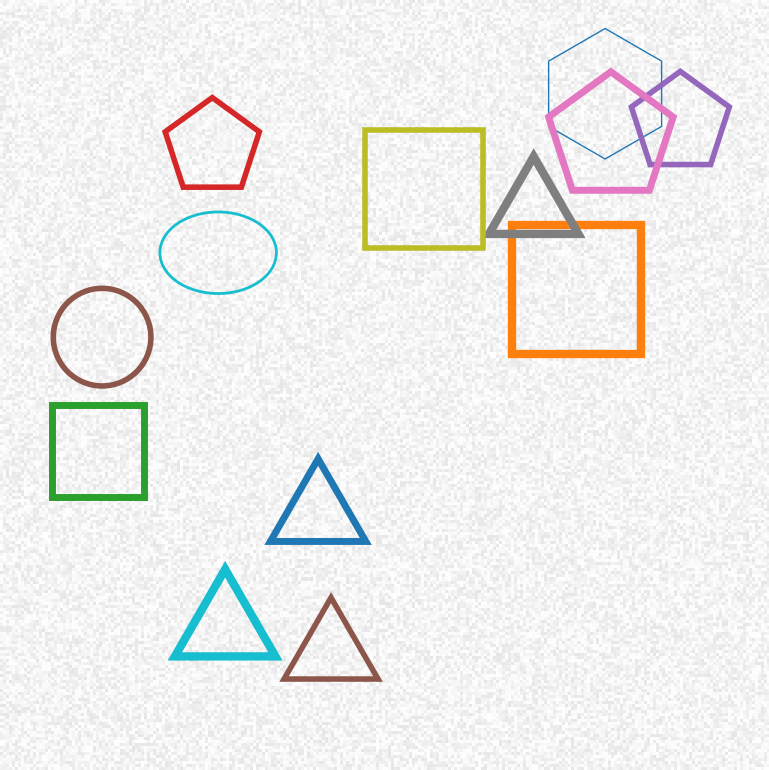[{"shape": "triangle", "thickness": 2.5, "radius": 0.36, "center": [0.413, 0.333]}, {"shape": "hexagon", "thickness": 0.5, "radius": 0.42, "center": [0.786, 0.878]}, {"shape": "square", "thickness": 3, "radius": 0.42, "center": [0.749, 0.624]}, {"shape": "square", "thickness": 2.5, "radius": 0.3, "center": [0.128, 0.415]}, {"shape": "pentagon", "thickness": 2, "radius": 0.32, "center": [0.276, 0.809]}, {"shape": "pentagon", "thickness": 2, "radius": 0.33, "center": [0.884, 0.84]}, {"shape": "triangle", "thickness": 2, "radius": 0.35, "center": [0.43, 0.153]}, {"shape": "circle", "thickness": 2, "radius": 0.32, "center": [0.133, 0.562]}, {"shape": "pentagon", "thickness": 2.5, "radius": 0.43, "center": [0.793, 0.822]}, {"shape": "triangle", "thickness": 3, "radius": 0.34, "center": [0.693, 0.73]}, {"shape": "square", "thickness": 2, "radius": 0.38, "center": [0.551, 0.755]}, {"shape": "oval", "thickness": 1, "radius": 0.38, "center": [0.283, 0.672]}, {"shape": "triangle", "thickness": 3, "radius": 0.38, "center": [0.292, 0.185]}]